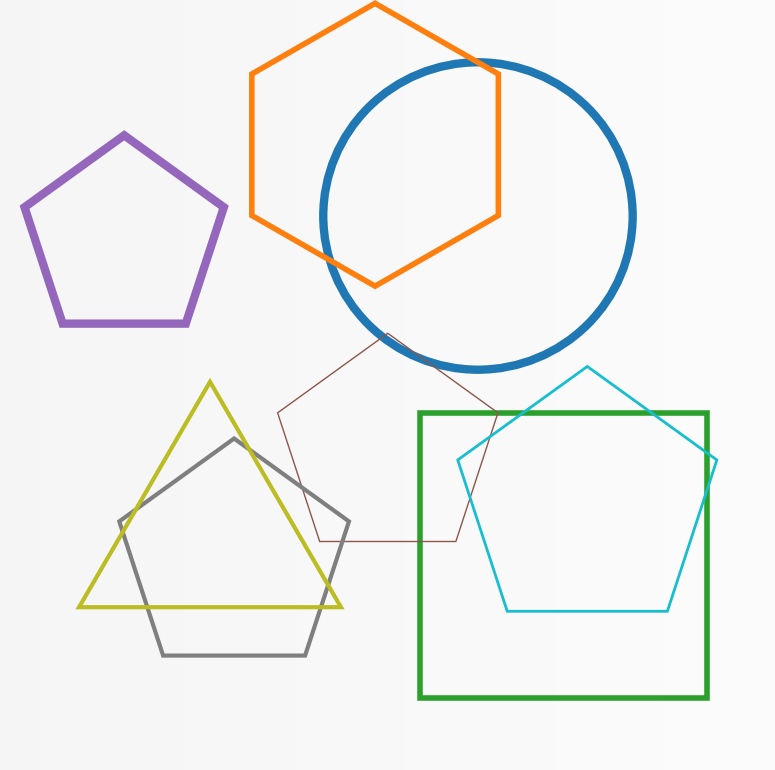[{"shape": "circle", "thickness": 3, "radius": 1.0, "center": [0.617, 0.719]}, {"shape": "hexagon", "thickness": 2, "radius": 0.92, "center": [0.484, 0.812]}, {"shape": "square", "thickness": 2, "radius": 0.92, "center": [0.727, 0.279]}, {"shape": "pentagon", "thickness": 3, "radius": 0.68, "center": [0.16, 0.689]}, {"shape": "pentagon", "thickness": 0.5, "radius": 0.75, "center": [0.5, 0.418]}, {"shape": "pentagon", "thickness": 1.5, "radius": 0.78, "center": [0.302, 0.275]}, {"shape": "triangle", "thickness": 1.5, "radius": 0.98, "center": [0.271, 0.309]}, {"shape": "pentagon", "thickness": 1, "radius": 0.88, "center": [0.758, 0.348]}]